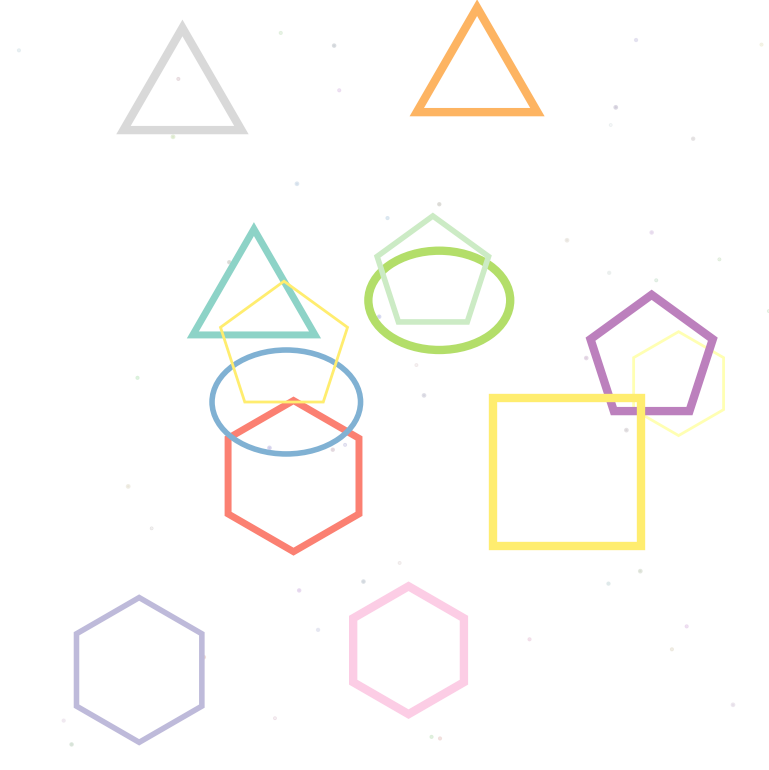[{"shape": "triangle", "thickness": 2.5, "radius": 0.46, "center": [0.33, 0.611]}, {"shape": "hexagon", "thickness": 1, "radius": 0.34, "center": [0.881, 0.502]}, {"shape": "hexagon", "thickness": 2, "radius": 0.47, "center": [0.181, 0.13]}, {"shape": "hexagon", "thickness": 2.5, "radius": 0.49, "center": [0.381, 0.382]}, {"shape": "oval", "thickness": 2, "radius": 0.48, "center": [0.372, 0.478]}, {"shape": "triangle", "thickness": 3, "radius": 0.45, "center": [0.62, 0.9]}, {"shape": "oval", "thickness": 3, "radius": 0.46, "center": [0.571, 0.61]}, {"shape": "hexagon", "thickness": 3, "radius": 0.42, "center": [0.531, 0.156]}, {"shape": "triangle", "thickness": 3, "radius": 0.44, "center": [0.237, 0.875]}, {"shape": "pentagon", "thickness": 3, "radius": 0.42, "center": [0.846, 0.534]}, {"shape": "pentagon", "thickness": 2, "radius": 0.38, "center": [0.562, 0.643]}, {"shape": "square", "thickness": 3, "radius": 0.48, "center": [0.737, 0.387]}, {"shape": "pentagon", "thickness": 1, "radius": 0.43, "center": [0.369, 0.548]}]